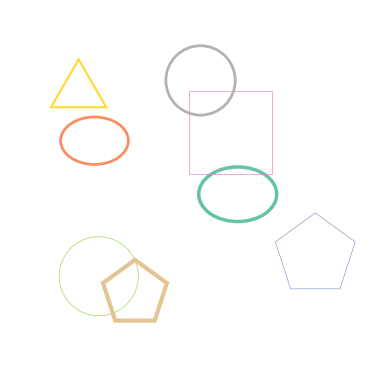[{"shape": "oval", "thickness": 2.5, "radius": 0.51, "center": [0.617, 0.495]}, {"shape": "oval", "thickness": 2, "radius": 0.44, "center": [0.245, 0.634]}, {"shape": "pentagon", "thickness": 0.5, "radius": 0.55, "center": [0.819, 0.338]}, {"shape": "square", "thickness": 0.5, "radius": 0.54, "center": [0.598, 0.656]}, {"shape": "circle", "thickness": 0.5, "radius": 0.51, "center": [0.256, 0.282]}, {"shape": "triangle", "thickness": 1.5, "radius": 0.41, "center": [0.204, 0.763]}, {"shape": "pentagon", "thickness": 3, "radius": 0.44, "center": [0.351, 0.238]}, {"shape": "circle", "thickness": 2, "radius": 0.45, "center": [0.521, 0.791]}]